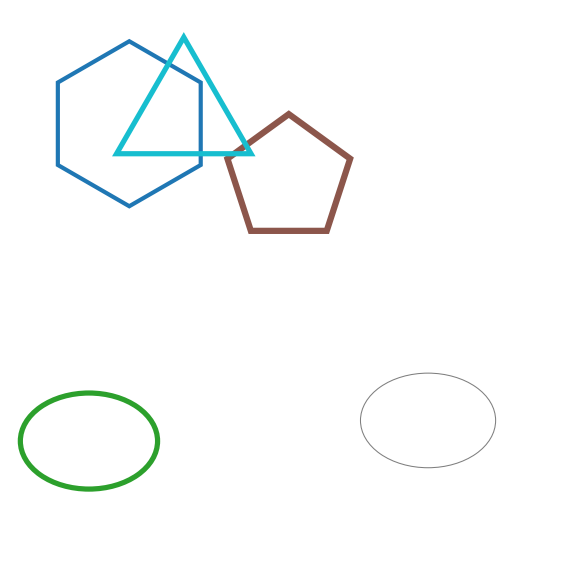[{"shape": "hexagon", "thickness": 2, "radius": 0.71, "center": [0.224, 0.785]}, {"shape": "oval", "thickness": 2.5, "radius": 0.59, "center": [0.154, 0.235]}, {"shape": "pentagon", "thickness": 3, "radius": 0.56, "center": [0.5, 0.69]}, {"shape": "oval", "thickness": 0.5, "radius": 0.59, "center": [0.741, 0.271]}, {"shape": "triangle", "thickness": 2.5, "radius": 0.67, "center": [0.318, 0.8]}]